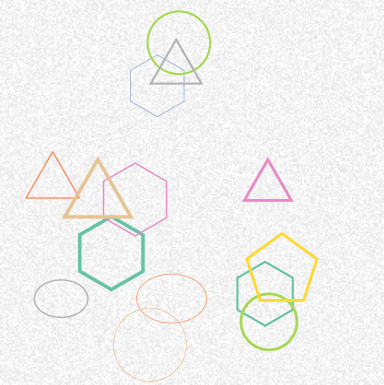[{"shape": "hexagon", "thickness": 1.5, "radius": 0.41, "center": [0.689, 0.237]}, {"shape": "hexagon", "thickness": 2.5, "radius": 0.47, "center": [0.289, 0.343]}, {"shape": "oval", "thickness": 0.5, "radius": 0.45, "center": [0.446, 0.224]}, {"shape": "triangle", "thickness": 1, "radius": 0.4, "center": [0.137, 0.526]}, {"shape": "hexagon", "thickness": 0.5, "radius": 0.4, "center": [0.409, 0.777]}, {"shape": "triangle", "thickness": 2, "radius": 0.35, "center": [0.696, 0.515]}, {"shape": "hexagon", "thickness": 1, "radius": 0.47, "center": [0.351, 0.482]}, {"shape": "circle", "thickness": 1.5, "radius": 0.41, "center": [0.465, 0.889]}, {"shape": "circle", "thickness": 2, "radius": 0.36, "center": [0.699, 0.164]}, {"shape": "pentagon", "thickness": 2, "radius": 0.48, "center": [0.732, 0.297]}, {"shape": "circle", "thickness": 0.5, "radius": 0.48, "center": [0.389, 0.105]}, {"shape": "triangle", "thickness": 2.5, "radius": 0.5, "center": [0.254, 0.486]}, {"shape": "triangle", "thickness": 1.5, "radius": 0.38, "center": [0.458, 0.821]}, {"shape": "oval", "thickness": 1, "radius": 0.35, "center": [0.159, 0.224]}]